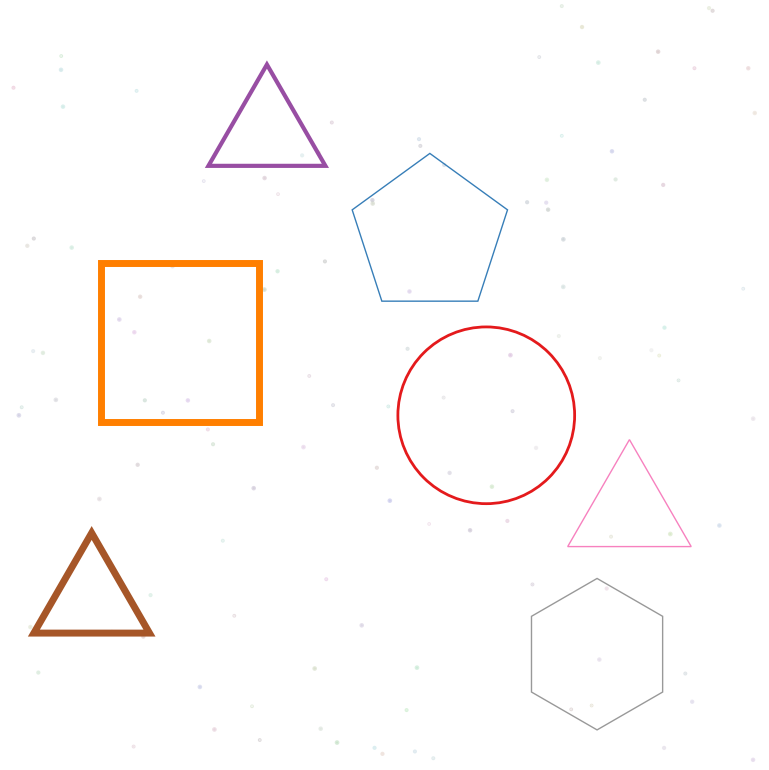[{"shape": "circle", "thickness": 1, "radius": 0.57, "center": [0.632, 0.461]}, {"shape": "pentagon", "thickness": 0.5, "radius": 0.53, "center": [0.558, 0.695]}, {"shape": "triangle", "thickness": 1.5, "radius": 0.44, "center": [0.347, 0.828]}, {"shape": "square", "thickness": 2.5, "radius": 0.52, "center": [0.234, 0.555]}, {"shape": "triangle", "thickness": 2.5, "radius": 0.43, "center": [0.119, 0.221]}, {"shape": "triangle", "thickness": 0.5, "radius": 0.46, "center": [0.817, 0.336]}, {"shape": "hexagon", "thickness": 0.5, "radius": 0.49, "center": [0.775, 0.15]}]